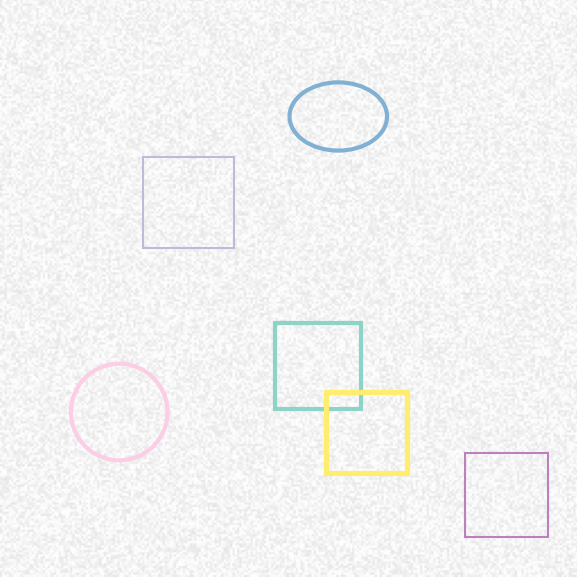[{"shape": "square", "thickness": 2, "radius": 0.37, "center": [0.551, 0.365]}, {"shape": "square", "thickness": 1, "radius": 0.39, "center": [0.327, 0.649]}, {"shape": "oval", "thickness": 2, "radius": 0.42, "center": [0.586, 0.797]}, {"shape": "circle", "thickness": 2, "radius": 0.42, "center": [0.206, 0.286]}, {"shape": "square", "thickness": 1, "radius": 0.36, "center": [0.877, 0.142]}, {"shape": "square", "thickness": 2.5, "radius": 0.35, "center": [0.635, 0.25]}]